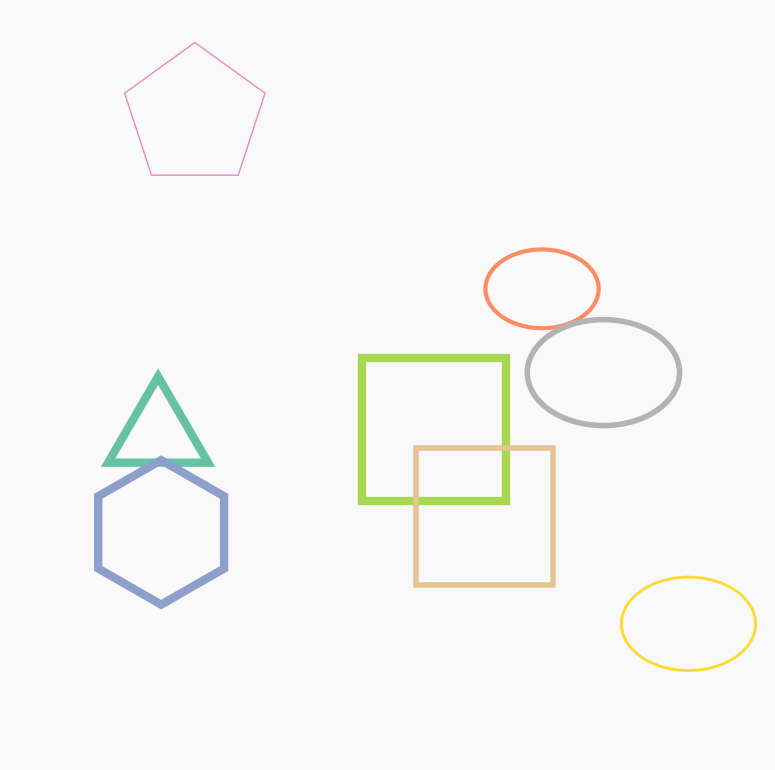[{"shape": "triangle", "thickness": 3, "radius": 0.37, "center": [0.204, 0.436]}, {"shape": "oval", "thickness": 1.5, "radius": 0.37, "center": [0.699, 0.625]}, {"shape": "hexagon", "thickness": 3, "radius": 0.47, "center": [0.208, 0.309]}, {"shape": "pentagon", "thickness": 0.5, "radius": 0.48, "center": [0.251, 0.85]}, {"shape": "square", "thickness": 3, "radius": 0.46, "center": [0.56, 0.442]}, {"shape": "oval", "thickness": 1, "radius": 0.43, "center": [0.888, 0.19]}, {"shape": "square", "thickness": 2, "radius": 0.44, "center": [0.625, 0.329]}, {"shape": "oval", "thickness": 2, "radius": 0.49, "center": [0.779, 0.516]}]